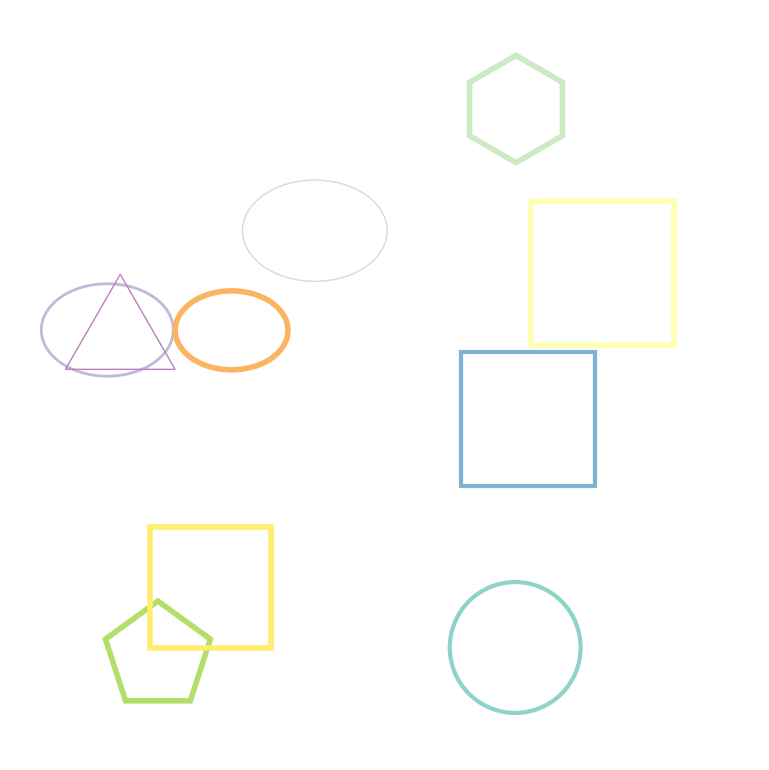[{"shape": "circle", "thickness": 1.5, "radius": 0.42, "center": [0.669, 0.159]}, {"shape": "square", "thickness": 2, "radius": 0.47, "center": [0.783, 0.645]}, {"shape": "oval", "thickness": 1, "radius": 0.43, "center": [0.139, 0.571]}, {"shape": "square", "thickness": 1.5, "radius": 0.44, "center": [0.686, 0.456]}, {"shape": "oval", "thickness": 2, "radius": 0.37, "center": [0.301, 0.571]}, {"shape": "pentagon", "thickness": 2, "radius": 0.36, "center": [0.205, 0.148]}, {"shape": "oval", "thickness": 0.5, "radius": 0.47, "center": [0.409, 0.7]}, {"shape": "triangle", "thickness": 0.5, "radius": 0.41, "center": [0.156, 0.561]}, {"shape": "hexagon", "thickness": 2, "radius": 0.35, "center": [0.67, 0.858]}, {"shape": "square", "thickness": 2, "radius": 0.39, "center": [0.274, 0.237]}]